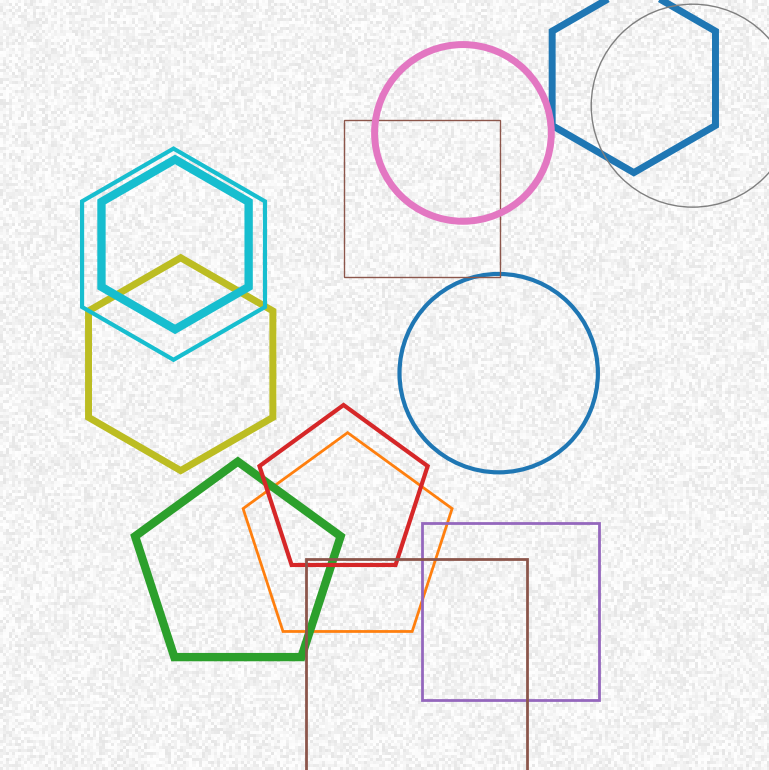[{"shape": "circle", "thickness": 1.5, "radius": 0.64, "center": [0.648, 0.515]}, {"shape": "hexagon", "thickness": 2.5, "radius": 0.61, "center": [0.823, 0.898]}, {"shape": "pentagon", "thickness": 1, "radius": 0.71, "center": [0.451, 0.295]}, {"shape": "pentagon", "thickness": 3, "radius": 0.7, "center": [0.309, 0.26]}, {"shape": "pentagon", "thickness": 1.5, "radius": 0.57, "center": [0.446, 0.359]}, {"shape": "square", "thickness": 1, "radius": 0.58, "center": [0.663, 0.205]}, {"shape": "square", "thickness": 1, "radius": 0.72, "center": [0.541, 0.13]}, {"shape": "square", "thickness": 0.5, "radius": 0.51, "center": [0.548, 0.742]}, {"shape": "circle", "thickness": 2.5, "radius": 0.57, "center": [0.601, 0.827]}, {"shape": "circle", "thickness": 0.5, "radius": 0.66, "center": [0.9, 0.863]}, {"shape": "hexagon", "thickness": 2.5, "radius": 0.69, "center": [0.235, 0.527]}, {"shape": "hexagon", "thickness": 3, "radius": 0.55, "center": [0.227, 0.683]}, {"shape": "hexagon", "thickness": 1.5, "radius": 0.69, "center": [0.225, 0.67]}]